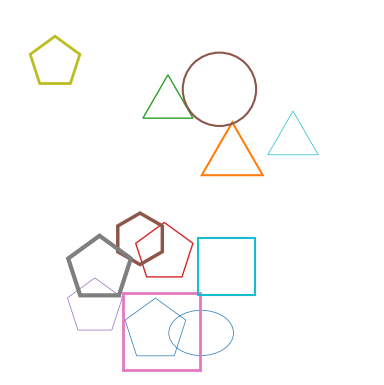[{"shape": "oval", "thickness": 0.5, "radius": 0.42, "center": [0.522, 0.135]}, {"shape": "pentagon", "thickness": 0.5, "radius": 0.41, "center": [0.404, 0.143]}, {"shape": "triangle", "thickness": 1.5, "radius": 0.46, "center": [0.603, 0.591]}, {"shape": "triangle", "thickness": 1, "radius": 0.38, "center": [0.436, 0.731]}, {"shape": "pentagon", "thickness": 1, "radius": 0.39, "center": [0.427, 0.344]}, {"shape": "pentagon", "thickness": 0.5, "radius": 0.37, "center": [0.246, 0.203]}, {"shape": "hexagon", "thickness": 2.5, "radius": 0.33, "center": [0.364, 0.38]}, {"shape": "circle", "thickness": 1.5, "radius": 0.48, "center": [0.57, 0.768]}, {"shape": "square", "thickness": 2, "radius": 0.5, "center": [0.419, 0.139]}, {"shape": "pentagon", "thickness": 3, "radius": 0.43, "center": [0.259, 0.302]}, {"shape": "pentagon", "thickness": 2, "radius": 0.34, "center": [0.143, 0.838]}, {"shape": "triangle", "thickness": 0.5, "radius": 0.38, "center": [0.761, 0.636]}, {"shape": "square", "thickness": 1.5, "radius": 0.37, "center": [0.588, 0.307]}]